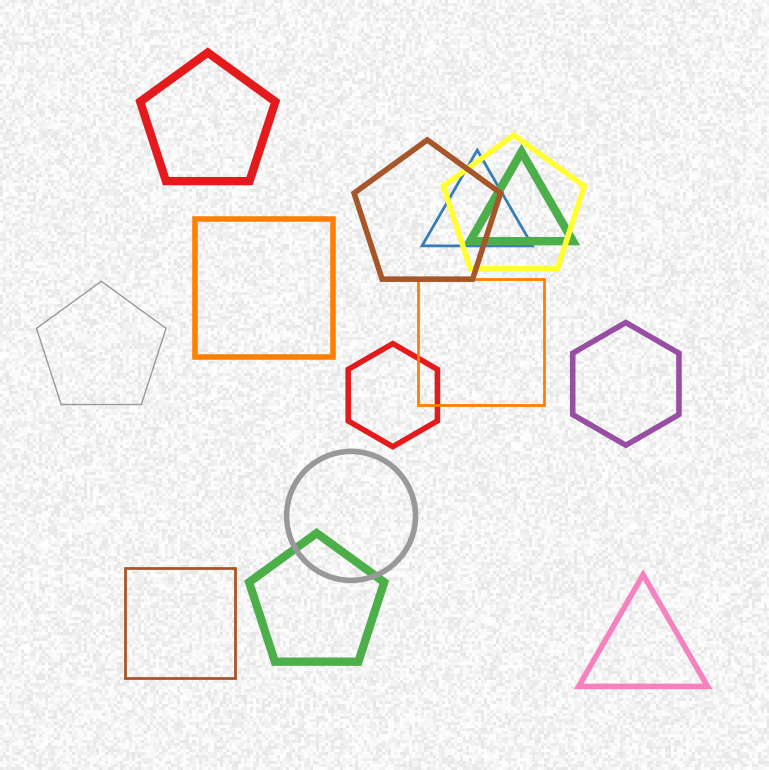[{"shape": "hexagon", "thickness": 2, "radius": 0.33, "center": [0.51, 0.487]}, {"shape": "pentagon", "thickness": 3, "radius": 0.46, "center": [0.27, 0.839]}, {"shape": "triangle", "thickness": 1, "radius": 0.41, "center": [0.62, 0.722]}, {"shape": "pentagon", "thickness": 3, "radius": 0.46, "center": [0.411, 0.215]}, {"shape": "triangle", "thickness": 3, "radius": 0.39, "center": [0.677, 0.725]}, {"shape": "hexagon", "thickness": 2, "radius": 0.4, "center": [0.813, 0.501]}, {"shape": "square", "thickness": 1, "radius": 0.41, "center": [0.625, 0.556]}, {"shape": "square", "thickness": 2, "radius": 0.45, "center": [0.343, 0.626]}, {"shape": "pentagon", "thickness": 2, "radius": 0.48, "center": [0.667, 0.729]}, {"shape": "square", "thickness": 1, "radius": 0.36, "center": [0.234, 0.191]}, {"shape": "pentagon", "thickness": 2, "radius": 0.5, "center": [0.555, 0.718]}, {"shape": "triangle", "thickness": 2, "radius": 0.48, "center": [0.835, 0.157]}, {"shape": "circle", "thickness": 2, "radius": 0.42, "center": [0.456, 0.33]}, {"shape": "pentagon", "thickness": 0.5, "radius": 0.44, "center": [0.132, 0.546]}]